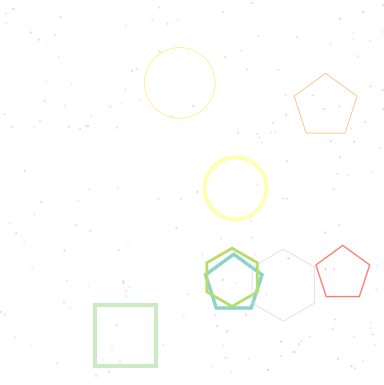[{"shape": "pentagon", "thickness": 2.5, "radius": 0.39, "center": [0.607, 0.262]}, {"shape": "circle", "thickness": 3, "radius": 0.4, "center": [0.612, 0.511]}, {"shape": "pentagon", "thickness": 1, "radius": 0.37, "center": [0.89, 0.289]}, {"shape": "pentagon", "thickness": 0.5, "radius": 0.43, "center": [0.846, 0.724]}, {"shape": "hexagon", "thickness": 2, "radius": 0.38, "center": [0.603, 0.28]}, {"shape": "hexagon", "thickness": 0.5, "radius": 0.47, "center": [0.736, 0.259]}, {"shape": "square", "thickness": 3, "radius": 0.4, "center": [0.326, 0.129]}, {"shape": "circle", "thickness": 0.5, "radius": 0.46, "center": [0.467, 0.785]}]